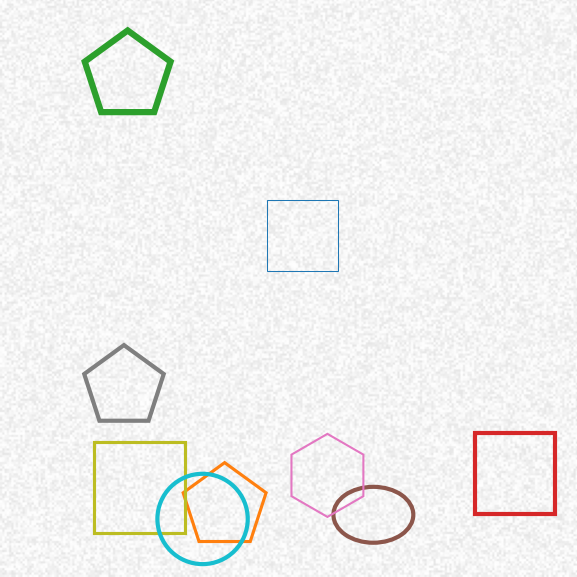[{"shape": "square", "thickness": 0.5, "radius": 0.31, "center": [0.524, 0.591]}, {"shape": "pentagon", "thickness": 1.5, "radius": 0.38, "center": [0.389, 0.123]}, {"shape": "pentagon", "thickness": 3, "radius": 0.39, "center": [0.221, 0.868]}, {"shape": "square", "thickness": 2, "radius": 0.35, "center": [0.892, 0.18]}, {"shape": "oval", "thickness": 2, "radius": 0.35, "center": [0.647, 0.108]}, {"shape": "hexagon", "thickness": 1, "radius": 0.36, "center": [0.567, 0.176]}, {"shape": "pentagon", "thickness": 2, "radius": 0.36, "center": [0.215, 0.329]}, {"shape": "square", "thickness": 1.5, "radius": 0.39, "center": [0.242, 0.155]}, {"shape": "circle", "thickness": 2, "radius": 0.39, "center": [0.351, 0.101]}]